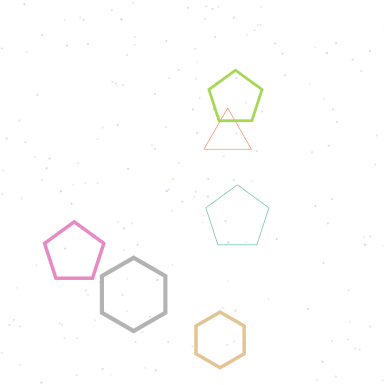[{"shape": "pentagon", "thickness": 0.5, "radius": 0.43, "center": [0.617, 0.434]}, {"shape": "triangle", "thickness": 0.5, "radius": 0.36, "center": [0.591, 0.648]}, {"shape": "pentagon", "thickness": 2.5, "radius": 0.4, "center": [0.193, 0.343]}, {"shape": "pentagon", "thickness": 2, "radius": 0.36, "center": [0.612, 0.745]}, {"shape": "hexagon", "thickness": 2.5, "radius": 0.36, "center": [0.572, 0.117]}, {"shape": "hexagon", "thickness": 3, "radius": 0.48, "center": [0.347, 0.235]}]